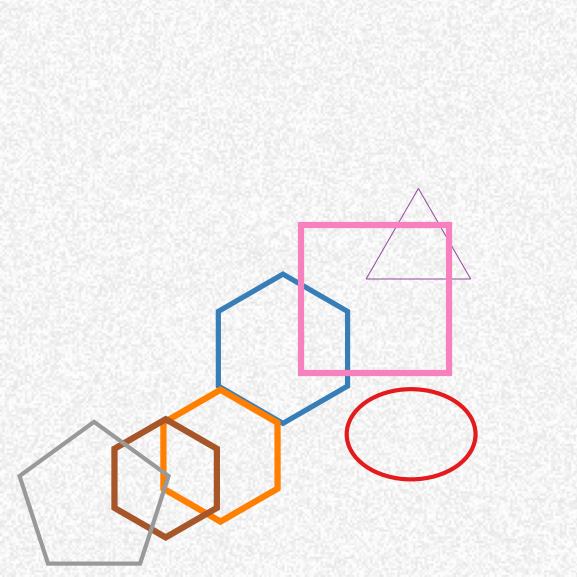[{"shape": "oval", "thickness": 2, "radius": 0.56, "center": [0.712, 0.247]}, {"shape": "hexagon", "thickness": 2.5, "radius": 0.65, "center": [0.49, 0.395]}, {"shape": "triangle", "thickness": 0.5, "radius": 0.52, "center": [0.725, 0.568]}, {"shape": "hexagon", "thickness": 3, "radius": 0.57, "center": [0.382, 0.21]}, {"shape": "hexagon", "thickness": 3, "radius": 0.51, "center": [0.287, 0.171]}, {"shape": "square", "thickness": 3, "radius": 0.64, "center": [0.649, 0.482]}, {"shape": "pentagon", "thickness": 2, "radius": 0.68, "center": [0.163, 0.133]}]